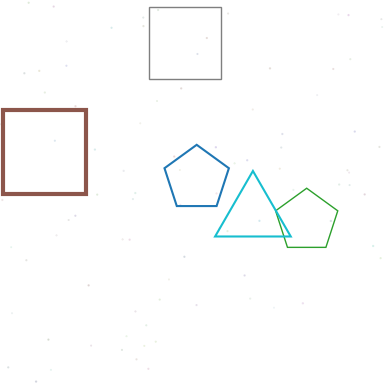[{"shape": "pentagon", "thickness": 1.5, "radius": 0.44, "center": [0.511, 0.536]}, {"shape": "pentagon", "thickness": 1, "radius": 0.42, "center": [0.797, 0.426]}, {"shape": "square", "thickness": 3, "radius": 0.54, "center": [0.115, 0.606]}, {"shape": "square", "thickness": 1, "radius": 0.47, "center": [0.48, 0.889]}, {"shape": "triangle", "thickness": 1.5, "radius": 0.57, "center": [0.657, 0.442]}]